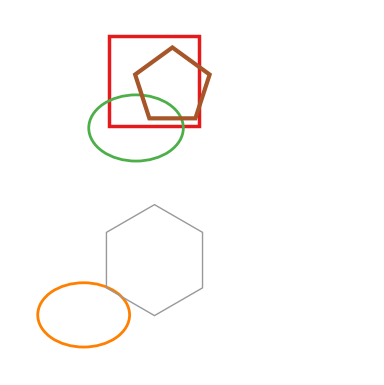[{"shape": "square", "thickness": 2.5, "radius": 0.58, "center": [0.4, 0.79]}, {"shape": "oval", "thickness": 2, "radius": 0.61, "center": [0.353, 0.668]}, {"shape": "oval", "thickness": 2, "radius": 0.6, "center": [0.217, 0.182]}, {"shape": "pentagon", "thickness": 3, "radius": 0.51, "center": [0.448, 0.775]}, {"shape": "hexagon", "thickness": 1, "radius": 0.72, "center": [0.401, 0.324]}]